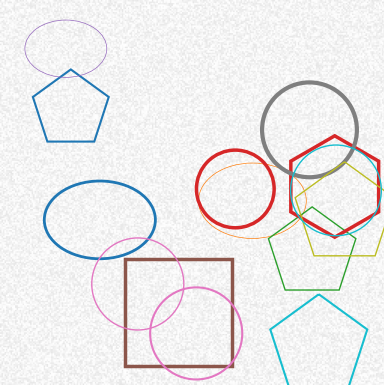[{"shape": "pentagon", "thickness": 1.5, "radius": 0.52, "center": [0.184, 0.716]}, {"shape": "oval", "thickness": 2, "radius": 0.72, "center": [0.259, 0.429]}, {"shape": "oval", "thickness": 0.5, "radius": 0.7, "center": [0.656, 0.479]}, {"shape": "pentagon", "thickness": 1, "radius": 0.6, "center": [0.811, 0.343]}, {"shape": "circle", "thickness": 2.5, "radius": 0.5, "center": [0.611, 0.509]}, {"shape": "hexagon", "thickness": 2.5, "radius": 0.66, "center": [0.869, 0.516]}, {"shape": "oval", "thickness": 0.5, "radius": 0.53, "center": [0.171, 0.874]}, {"shape": "square", "thickness": 2.5, "radius": 0.69, "center": [0.463, 0.188]}, {"shape": "circle", "thickness": 1, "radius": 0.6, "center": [0.358, 0.262]}, {"shape": "circle", "thickness": 1.5, "radius": 0.6, "center": [0.51, 0.134]}, {"shape": "circle", "thickness": 3, "radius": 0.62, "center": [0.804, 0.663]}, {"shape": "pentagon", "thickness": 1, "radius": 0.67, "center": [0.895, 0.445]}, {"shape": "circle", "thickness": 1, "radius": 0.59, "center": [0.873, 0.506]}, {"shape": "pentagon", "thickness": 1.5, "radius": 0.66, "center": [0.828, 0.103]}]